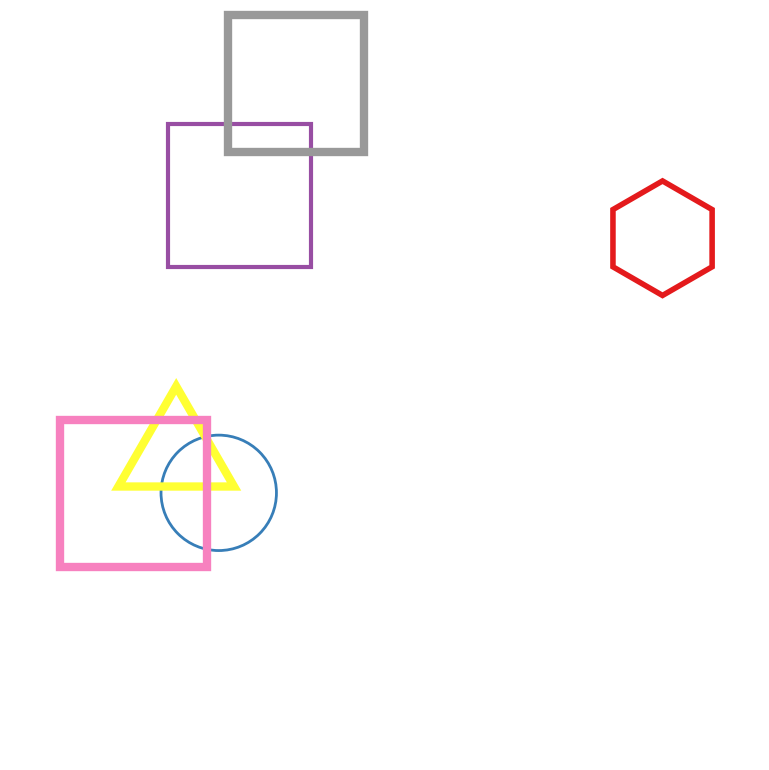[{"shape": "hexagon", "thickness": 2, "radius": 0.37, "center": [0.86, 0.691]}, {"shape": "circle", "thickness": 1, "radius": 0.37, "center": [0.284, 0.36]}, {"shape": "square", "thickness": 1.5, "radius": 0.46, "center": [0.311, 0.746]}, {"shape": "triangle", "thickness": 3, "radius": 0.43, "center": [0.229, 0.412]}, {"shape": "square", "thickness": 3, "radius": 0.48, "center": [0.174, 0.359]}, {"shape": "square", "thickness": 3, "radius": 0.44, "center": [0.384, 0.892]}]